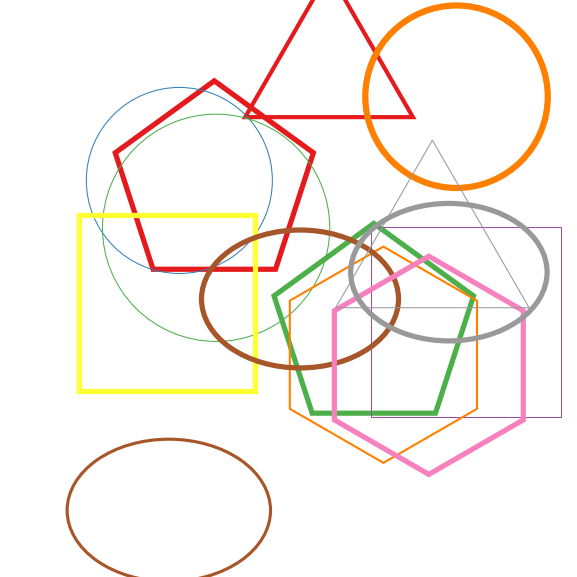[{"shape": "pentagon", "thickness": 2.5, "radius": 0.9, "center": [0.371, 0.679]}, {"shape": "triangle", "thickness": 2, "radius": 0.84, "center": [0.57, 0.88]}, {"shape": "circle", "thickness": 0.5, "radius": 0.81, "center": [0.311, 0.687]}, {"shape": "circle", "thickness": 0.5, "radius": 0.98, "center": [0.374, 0.605]}, {"shape": "pentagon", "thickness": 2.5, "radius": 0.91, "center": [0.647, 0.431]}, {"shape": "square", "thickness": 0.5, "radius": 0.82, "center": [0.806, 0.442]}, {"shape": "hexagon", "thickness": 1, "radius": 0.94, "center": [0.664, 0.385]}, {"shape": "circle", "thickness": 3, "radius": 0.79, "center": [0.791, 0.832]}, {"shape": "square", "thickness": 2.5, "radius": 0.76, "center": [0.289, 0.475]}, {"shape": "oval", "thickness": 2.5, "radius": 0.85, "center": [0.519, 0.481]}, {"shape": "oval", "thickness": 1.5, "radius": 0.88, "center": [0.292, 0.115]}, {"shape": "hexagon", "thickness": 2.5, "radius": 0.94, "center": [0.743, 0.367]}, {"shape": "triangle", "thickness": 0.5, "radius": 0.97, "center": [0.749, 0.563]}, {"shape": "oval", "thickness": 2.5, "radius": 0.85, "center": [0.777, 0.528]}]